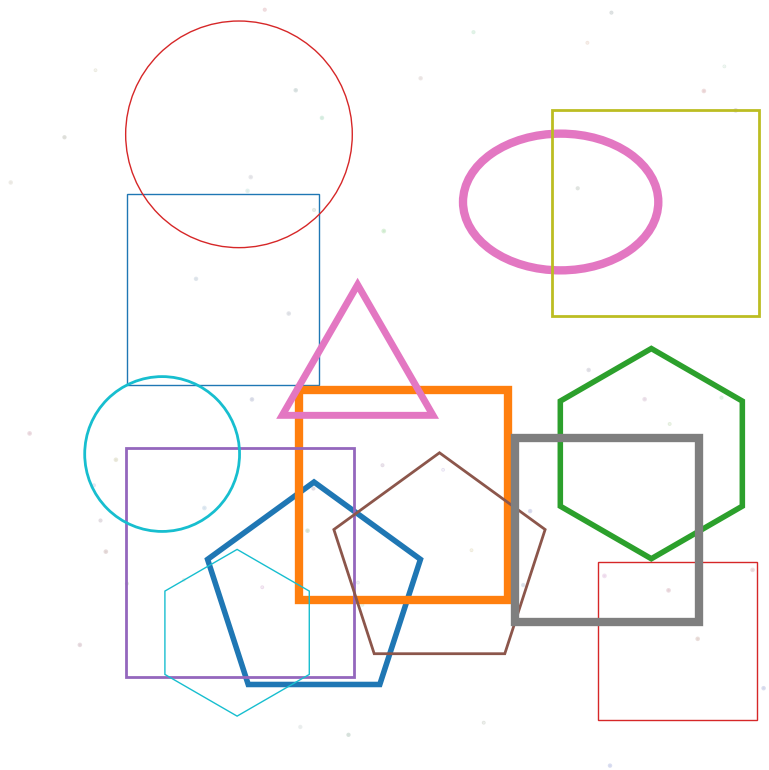[{"shape": "square", "thickness": 0.5, "radius": 0.62, "center": [0.29, 0.624]}, {"shape": "pentagon", "thickness": 2, "radius": 0.73, "center": [0.408, 0.229]}, {"shape": "square", "thickness": 3, "radius": 0.68, "center": [0.524, 0.358]}, {"shape": "hexagon", "thickness": 2, "radius": 0.68, "center": [0.846, 0.411]}, {"shape": "square", "thickness": 0.5, "radius": 0.51, "center": [0.88, 0.167]}, {"shape": "circle", "thickness": 0.5, "radius": 0.74, "center": [0.31, 0.826]}, {"shape": "square", "thickness": 1, "radius": 0.74, "center": [0.312, 0.27]}, {"shape": "pentagon", "thickness": 1, "radius": 0.72, "center": [0.571, 0.268]}, {"shape": "triangle", "thickness": 2.5, "radius": 0.57, "center": [0.464, 0.517]}, {"shape": "oval", "thickness": 3, "radius": 0.63, "center": [0.728, 0.738]}, {"shape": "square", "thickness": 3, "radius": 0.6, "center": [0.788, 0.312]}, {"shape": "square", "thickness": 1, "radius": 0.67, "center": [0.851, 0.724]}, {"shape": "circle", "thickness": 1, "radius": 0.5, "center": [0.211, 0.41]}, {"shape": "hexagon", "thickness": 0.5, "radius": 0.54, "center": [0.308, 0.178]}]